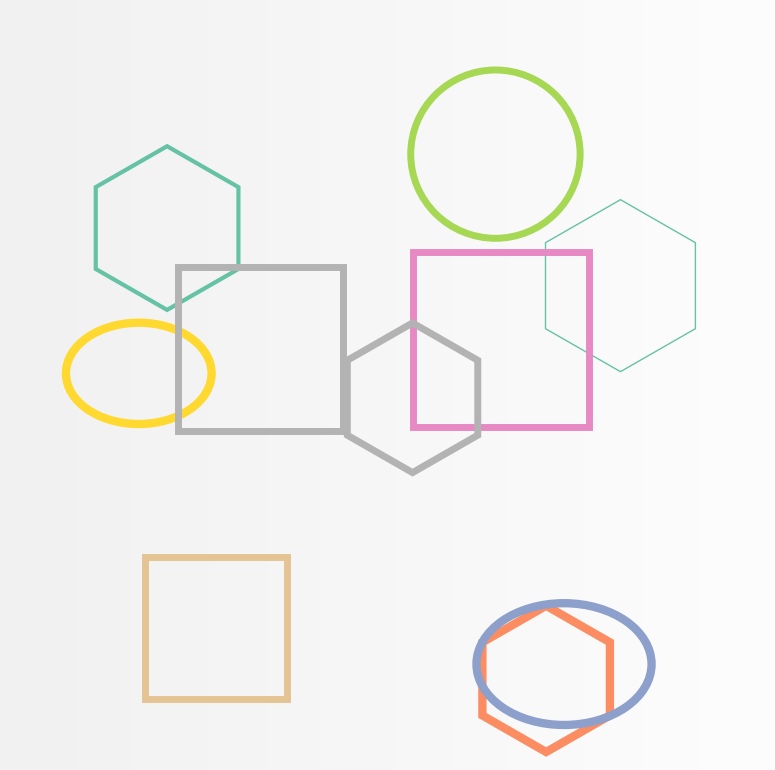[{"shape": "hexagon", "thickness": 1.5, "radius": 0.53, "center": [0.216, 0.704]}, {"shape": "hexagon", "thickness": 0.5, "radius": 0.56, "center": [0.801, 0.629]}, {"shape": "hexagon", "thickness": 3, "radius": 0.47, "center": [0.705, 0.118]}, {"shape": "oval", "thickness": 3, "radius": 0.56, "center": [0.728, 0.138]}, {"shape": "square", "thickness": 2.5, "radius": 0.57, "center": [0.646, 0.56]}, {"shape": "circle", "thickness": 2.5, "radius": 0.55, "center": [0.639, 0.8]}, {"shape": "oval", "thickness": 3, "radius": 0.47, "center": [0.179, 0.515]}, {"shape": "square", "thickness": 2.5, "radius": 0.46, "center": [0.279, 0.185]}, {"shape": "square", "thickness": 2.5, "radius": 0.53, "center": [0.336, 0.547]}, {"shape": "hexagon", "thickness": 2.5, "radius": 0.49, "center": [0.532, 0.483]}]